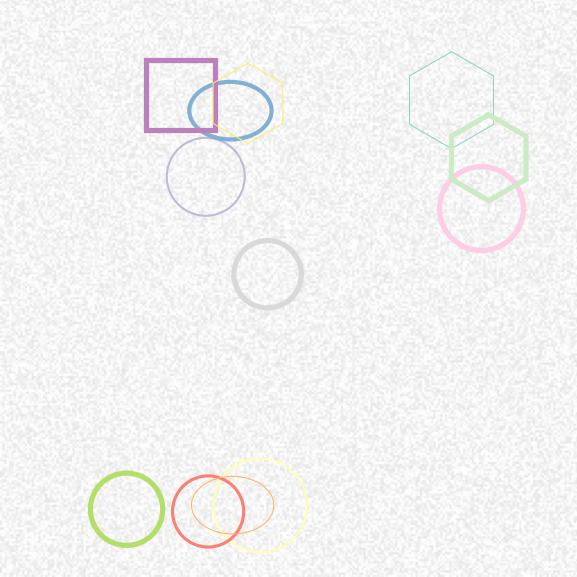[{"shape": "hexagon", "thickness": 0.5, "radius": 0.42, "center": [0.782, 0.826]}, {"shape": "circle", "thickness": 1, "radius": 0.41, "center": [0.451, 0.124]}, {"shape": "circle", "thickness": 1, "radius": 0.34, "center": [0.356, 0.693]}, {"shape": "circle", "thickness": 1.5, "radius": 0.31, "center": [0.36, 0.113]}, {"shape": "oval", "thickness": 2, "radius": 0.36, "center": [0.399, 0.808]}, {"shape": "oval", "thickness": 0.5, "radius": 0.36, "center": [0.403, 0.124]}, {"shape": "circle", "thickness": 2.5, "radius": 0.31, "center": [0.219, 0.117]}, {"shape": "circle", "thickness": 2.5, "radius": 0.36, "center": [0.834, 0.638]}, {"shape": "circle", "thickness": 2.5, "radius": 0.29, "center": [0.463, 0.524]}, {"shape": "square", "thickness": 2.5, "radius": 0.3, "center": [0.313, 0.835]}, {"shape": "hexagon", "thickness": 2.5, "radius": 0.37, "center": [0.846, 0.726]}, {"shape": "hexagon", "thickness": 0.5, "radius": 0.35, "center": [0.429, 0.82]}]